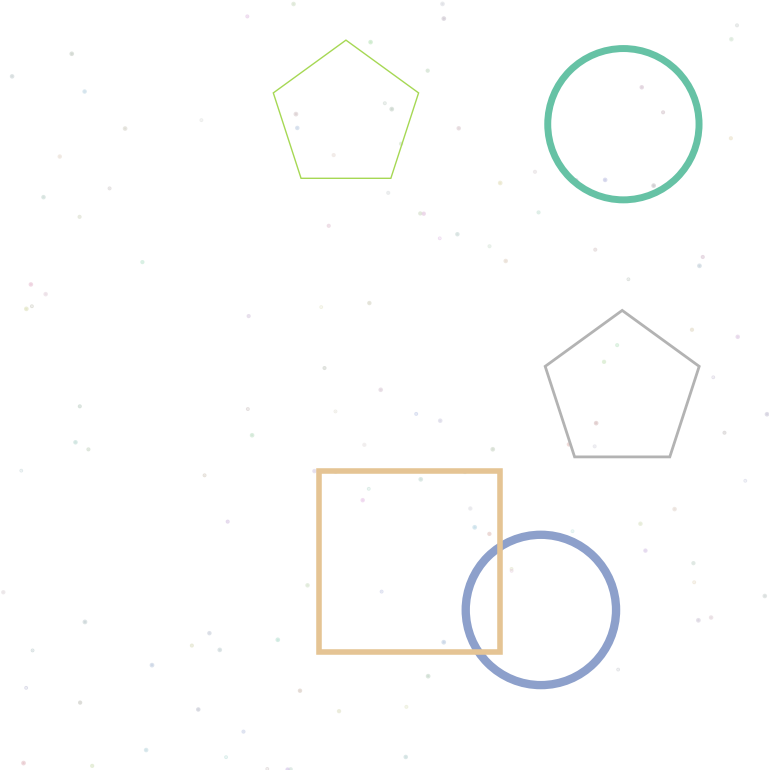[{"shape": "circle", "thickness": 2.5, "radius": 0.49, "center": [0.81, 0.839]}, {"shape": "circle", "thickness": 3, "radius": 0.49, "center": [0.702, 0.208]}, {"shape": "pentagon", "thickness": 0.5, "radius": 0.5, "center": [0.449, 0.849]}, {"shape": "square", "thickness": 2, "radius": 0.59, "center": [0.532, 0.271]}, {"shape": "pentagon", "thickness": 1, "radius": 0.53, "center": [0.808, 0.492]}]